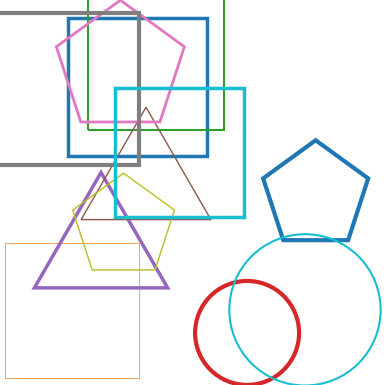[{"shape": "pentagon", "thickness": 3, "radius": 0.72, "center": [0.82, 0.492]}, {"shape": "square", "thickness": 2.5, "radius": 0.9, "center": [0.357, 0.774]}, {"shape": "square", "thickness": 0.5, "radius": 0.87, "center": [0.188, 0.194]}, {"shape": "square", "thickness": 1.5, "radius": 0.88, "center": [0.404, 0.84]}, {"shape": "circle", "thickness": 3, "radius": 0.68, "center": [0.642, 0.135]}, {"shape": "triangle", "thickness": 2.5, "radius": 1.0, "center": [0.262, 0.352]}, {"shape": "triangle", "thickness": 1, "radius": 0.97, "center": [0.379, 0.527]}, {"shape": "pentagon", "thickness": 2, "radius": 0.87, "center": [0.313, 0.825]}, {"shape": "square", "thickness": 3, "radius": 0.99, "center": [0.162, 0.769]}, {"shape": "pentagon", "thickness": 1, "radius": 0.69, "center": [0.321, 0.411]}, {"shape": "circle", "thickness": 1.5, "radius": 0.98, "center": [0.792, 0.195]}, {"shape": "square", "thickness": 2.5, "radius": 0.84, "center": [0.466, 0.604]}]